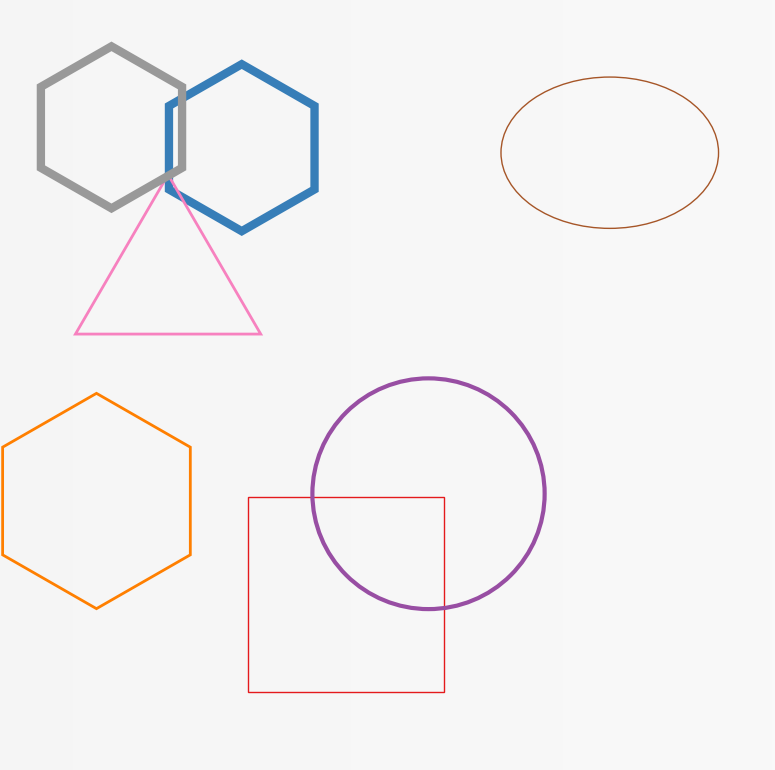[{"shape": "square", "thickness": 0.5, "radius": 0.63, "center": [0.447, 0.228]}, {"shape": "hexagon", "thickness": 3, "radius": 0.54, "center": [0.312, 0.808]}, {"shape": "circle", "thickness": 1.5, "radius": 0.75, "center": [0.553, 0.359]}, {"shape": "hexagon", "thickness": 1, "radius": 0.7, "center": [0.124, 0.349]}, {"shape": "oval", "thickness": 0.5, "radius": 0.7, "center": [0.787, 0.802]}, {"shape": "triangle", "thickness": 1, "radius": 0.69, "center": [0.217, 0.635]}, {"shape": "hexagon", "thickness": 3, "radius": 0.53, "center": [0.144, 0.835]}]